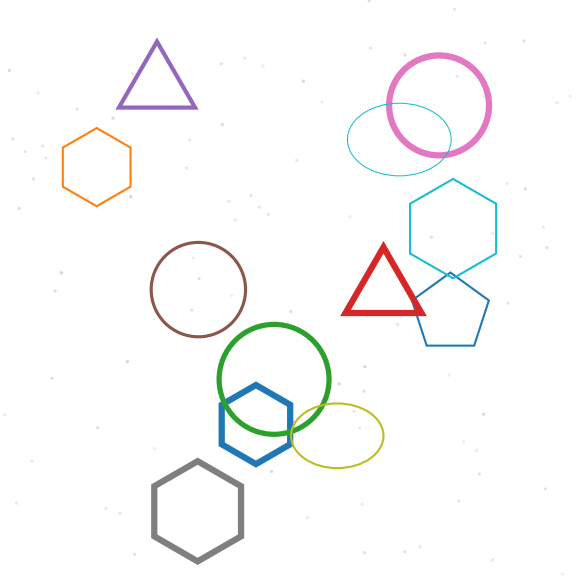[{"shape": "hexagon", "thickness": 3, "radius": 0.34, "center": [0.443, 0.264]}, {"shape": "pentagon", "thickness": 1, "radius": 0.35, "center": [0.78, 0.457]}, {"shape": "hexagon", "thickness": 1, "radius": 0.34, "center": [0.167, 0.71]}, {"shape": "circle", "thickness": 2.5, "radius": 0.48, "center": [0.475, 0.342]}, {"shape": "triangle", "thickness": 3, "radius": 0.38, "center": [0.664, 0.495]}, {"shape": "triangle", "thickness": 2, "radius": 0.38, "center": [0.272, 0.851]}, {"shape": "circle", "thickness": 1.5, "radius": 0.41, "center": [0.343, 0.498]}, {"shape": "circle", "thickness": 3, "radius": 0.43, "center": [0.76, 0.817]}, {"shape": "hexagon", "thickness": 3, "radius": 0.43, "center": [0.342, 0.114]}, {"shape": "oval", "thickness": 1, "radius": 0.4, "center": [0.584, 0.245]}, {"shape": "hexagon", "thickness": 1, "radius": 0.43, "center": [0.785, 0.603]}, {"shape": "oval", "thickness": 0.5, "radius": 0.45, "center": [0.691, 0.758]}]